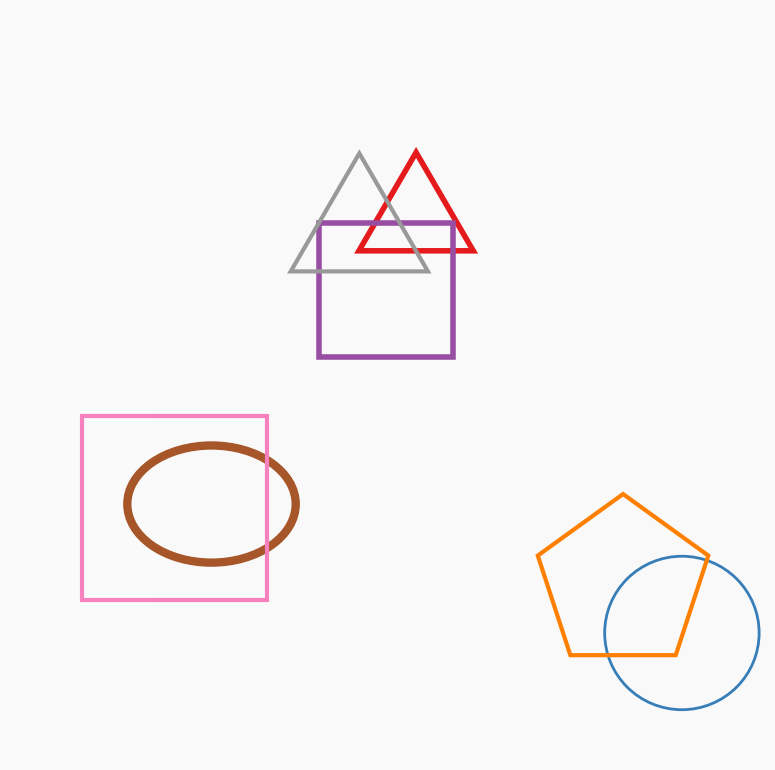[{"shape": "triangle", "thickness": 2, "radius": 0.43, "center": [0.537, 0.717]}, {"shape": "circle", "thickness": 1, "radius": 0.5, "center": [0.88, 0.178]}, {"shape": "square", "thickness": 2, "radius": 0.43, "center": [0.498, 0.624]}, {"shape": "pentagon", "thickness": 1.5, "radius": 0.58, "center": [0.804, 0.243]}, {"shape": "oval", "thickness": 3, "radius": 0.54, "center": [0.273, 0.345]}, {"shape": "square", "thickness": 1.5, "radius": 0.6, "center": [0.225, 0.34]}, {"shape": "triangle", "thickness": 1.5, "radius": 0.51, "center": [0.464, 0.699]}]